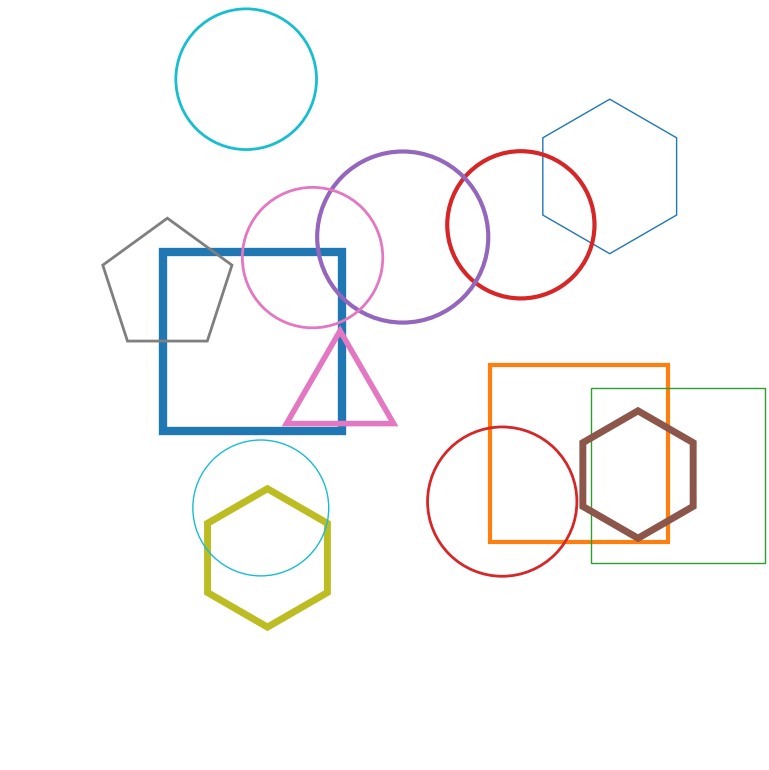[{"shape": "square", "thickness": 3, "radius": 0.58, "center": [0.328, 0.556]}, {"shape": "hexagon", "thickness": 0.5, "radius": 0.5, "center": [0.792, 0.771]}, {"shape": "square", "thickness": 1.5, "radius": 0.58, "center": [0.752, 0.411]}, {"shape": "square", "thickness": 0.5, "radius": 0.57, "center": [0.881, 0.382]}, {"shape": "circle", "thickness": 1.5, "radius": 0.48, "center": [0.676, 0.708]}, {"shape": "circle", "thickness": 1, "radius": 0.48, "center": [0.652, 0.349]}, {"shape": "circle", "thickness": 1.5, "radius": 0.56, "center": [0.523, 0.692]}, {"shape": "hexagon", "thickness": 2.5, "radius": 0.41, "center": [0.829, 0.384]}, {"shape": "triangle", "thickness": 2, "radius": 0.4, "center": [0.442, 0.49]}, {"shape": "circle", "thickness": 1, "radius": 0.46, "center": [0.406, 0.665]}, {"shape": "pentagon", "thickness": 1, "radius": 0.44, "center": [0.217, 0.628]}, {"shape": "hexagon", "thickness": 2.5, "radius": 0.45, "center": [0.347, 0.275]}, {"shape": "circle", "thickness": 1, "radius": 0.46, "center": [0.32, 0.897]}, {"shape": "circle", "thickness": 0.5, "radius": 0.44, "center": [0.339, 0.34]}]